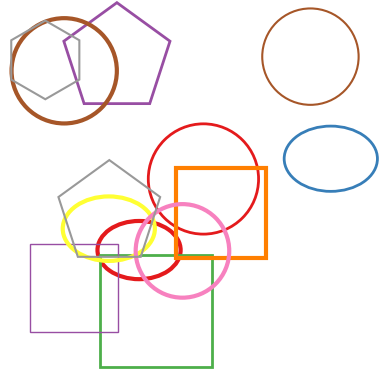[{"shape": "circle", "thickness": 2, "radius": 0.72, "center": [0.528, 0.535]}, {"shape": "oval", "thickness": 3, "radius": 0.54, "center": [0.361, 0.35]}, {"shape": "oval", "thickness": 2, "radius": 0.61, "center": [0.859, 0.588]}, {"shape": "square", "thickness": 2, "radius": 0.72, "center": [0.405, 0.192]}, {"shape": "pentagon", "thickness": 2, "radius": 0.72, "center": [0.304, 0.848]}, {"shape": "square", "thickness": 1, "radius": 0.57, "center": [0.192, 0.252]}, {"shape": "square", "thickness": 3, "radius": 0.59, "center": [0.574, 0.447]}, {"shape": "oval", "thickness": 3, "radius": 0.6, "center": [0.283, 0.406]}, {"shape": "circle", "thickness": 3, "radius": 0.68, "center": [0.167, 0.816]}, {"shape": "circle", "thickness": 1.5, "radius": 0.63, "center": [0.806, 0.853]}, {"shape": "circle", "thickness": 3, "radius": 0.61, "center": [0.474, 0.348]}, {"shape": "hexagon", "thickness": 1.5, "radius": 0.51, "center": [0.118, 0.844]}, {"shape": "pentagon", "thickness": 1.5, "radius": 0.69, "center": [0.284, 0.445]}]